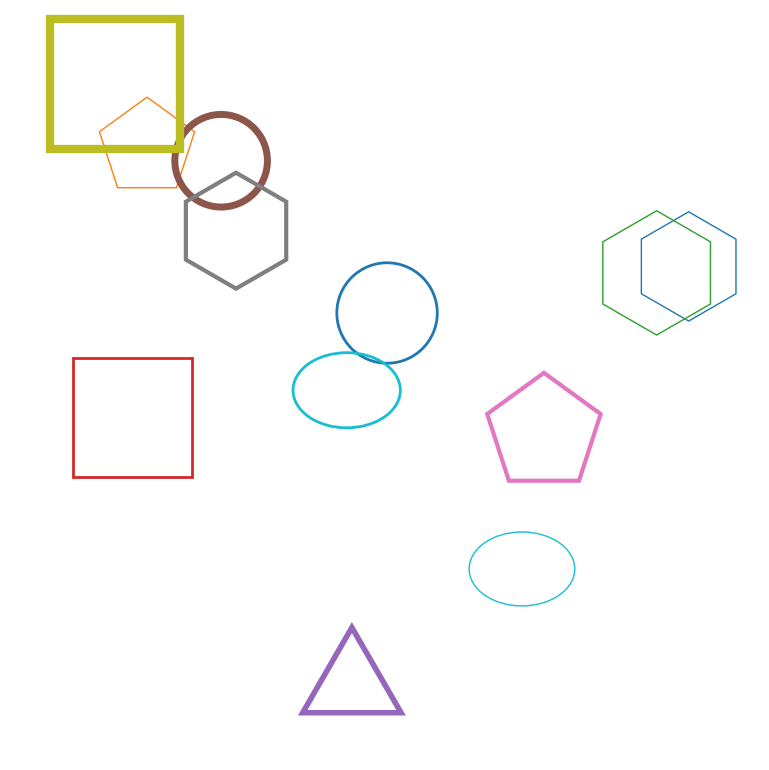[{"shape": "circle", "thickness": 1, "radius": 0.33, "center": [0.503, 0.593]}, {"shape": "hexagon", "thickness": 0.5, "radius": 0.35, "center": [0.894, 0.654]}, {"shape": "pentagon", "thickness": 0.5, "radius": 0.32, "center": [0.191, 0.809]}, {"shape": "hexagon", "thickness": 0.5, "radius": 0.4, "center": [0.853, 0.646]}, {"shape": "square", "thickness": 1, "radius": 0.38, "center": [0.172, 0.458]}, {"shape": "triangle", "thickness": 2, "radius": 0.37, "center": [0.457, 0.111]}, {"shape": "circle", "thickness": 2.5, "radius": 0.3, "center": [0.287, 0.791]}, {"shape": "pentagon", "thickness": 1.5, "radius": 0.39, "center": [0.706, 0.438]}, {"shape": "hexagon", "thickness": 1.5, "radius": 0.38, "center": [0.307, 0.7]}, {"shape": "square", "thickness": 3, "radius": 0.42, "center": [0.149, 0.891]}, {"shape": "oval", "thickness": 1, "radius": 0.35, "center": [0.45, 0.493]}, {"shape": "oval", "thickness": 0.5, "radius": 0.34, "center": [0.678, 0.261]}]